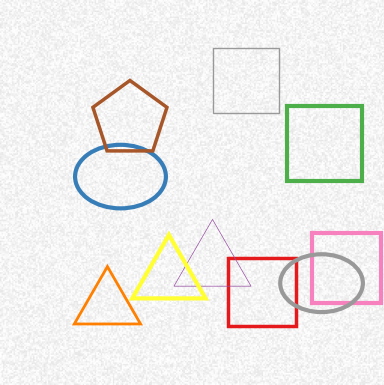[{"shape": "square", "thickness": 2.5, "radius": 0.44, "center": [0.682, 0.241]}, {"shape": "oval", "thickness": 3, "radius": 0.59, "center": [0.313, 0.541]}, {"shape": "square", "thickness": 3, "radius": 0.49, "center": [0.843, 0.628]}, {"shape": "triangle", "thickness": 0.5, "radius": 0.58, "center": [0.552, 0.314]}, {"shape": "triangle", "thickness": 2, "radius": 0.5, "center": [0.279, 0.208]}, {"shape": "triangle", "thickness": 3, "radius": 0.55, "center": [0.439, 0.28]}, {"shape": "pentagon", "thickness": 2.5, "radius": 0.51, "center": [0.338, 0.69]}, {"shape": "square", "thickness": 3, "radius": 0.45, "center": [0.899, 0.304]}, {"shape": "oval", "thickness": 3, "radius": 0.54, "center": [0.835, 0.264]}, {"shape": "square", "thickness": 1, "radius": 0.42, "center": [0.639, 0.791]}]